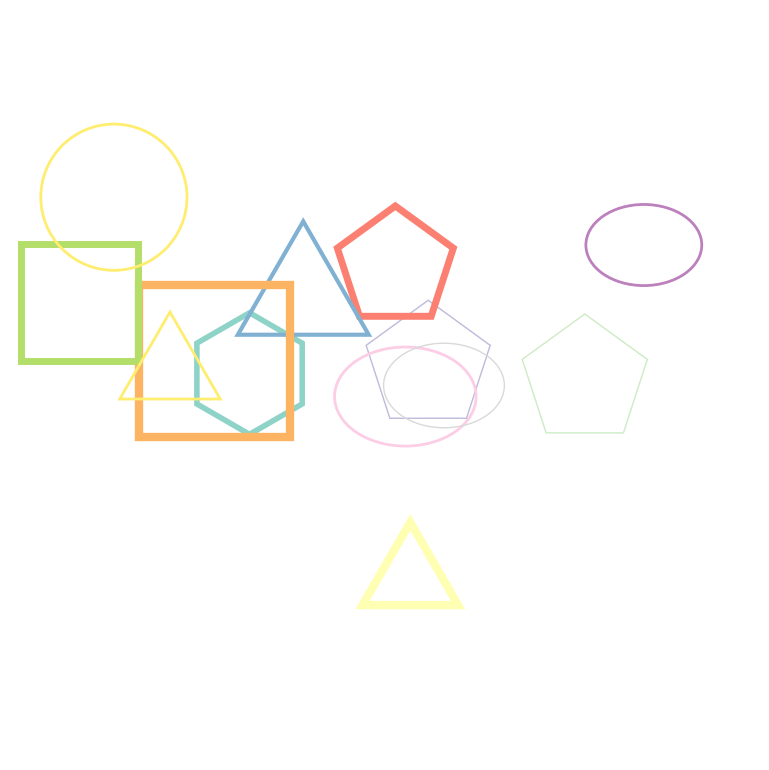[{"shape": "hexagon", "thickness": 2, "radius": 0.39, "center": [0.324, 0.515]}, {"shape": "triangle", "thickness": 3, "radius": 0.36, "center": [0.533, 0.25]}, {"shape": "pentagon", "thickness": 0.5, "radius": 0.42, "center": [0.556, 0.525]}, {"shape": "pentagon", "thickness": 2.5, "radius": 0.4, "center": [0.513, 0.653]}, {"shape": "triangle", "thickness": 1.5, "radius": 0.49, "center": [0.394, 0.614]}, {"shape": "square", "thickness": 3, "radius": 0.49, "center": [0.278, 0.531]}, {"shape": "square", "thickness": 2.5, "radius": 0.38, "center": [0.103, 0.607]}, {"shape": "oval", "thickness": 1, "radius": 0.46, "center": [0.526, 0.485]}, {"shape": "oval", "thickness": 0.5, "radius": 0.39, "center": [0.577, 0.499]}, {"shape": "oval", "thickness": 1, "radius": 0.38, "center": [0.836, 0.682]}, {"shape": "pentagon", "thickness": 0.5, "radius": 0.43, "center": [0.759, 0.507]}, {"shape": "triangle", "thickness": 1, "radius": 0.38, "center": [0.221, 0.519]}, {"shape": "circle", "thickness": 1, "radius": 0.47, "center": [0.148, 0.744]}]